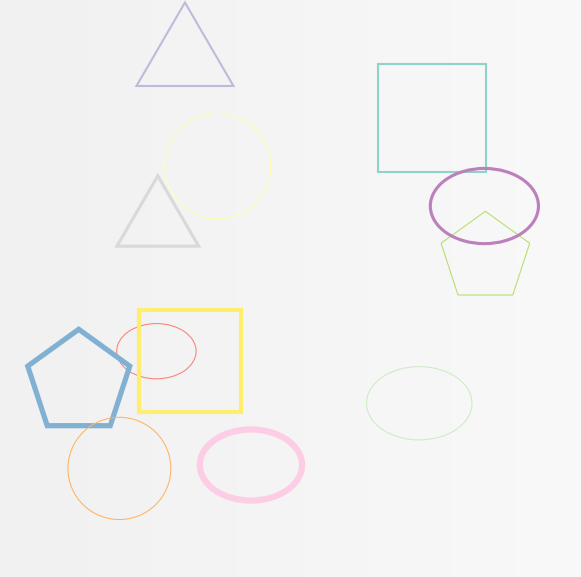[{"shape": "square", "thickness": 1, "radius": 0.47, "center": [0.743, 0.795]}, {"shape": "circle", "thickness": 0.5, "radius": 0.46, "center": [0.375, 0.711]}, {"shape": "triangle", "thickness": 1, "radius": 0.48, "center": [0.318, 0.898]}, {"shape": "oval", "thickness": 0.5, "radius": 0.34, "center": [0.269, 0.391]}, {"shape": "pentagon", "thickness": 2.5, "radius": 0.46, "center": [0.135, 0.337]}, {"shape": "circle", "thickness": 0.5, "radius": 0.44, "center": [0.205, 0.188]}, {"shape": "pentagon", "thickness": 0.5, "radius": 0.4, "center": [0.835, 0.553]}, {"shape": "oval", "thickness": 3, "radius": 0.44, "center": [0.432, 0.194]}, {"shape": "triangle", "thickness": 1.5, "radius": 0.41, "center": [0.271, 0.613]}, {"shape": "oval", "thickness": 1.5, "radius": 0.47, "center": [0.833, 0.642]}, {"shape": "oval", "thickness": 0.5, "radius": 0.45, "center": [0.721, 0.301]}, {"shape": "square", "thickness": 2, "radius": 0.44, "center": [0.327, 0.374]}]